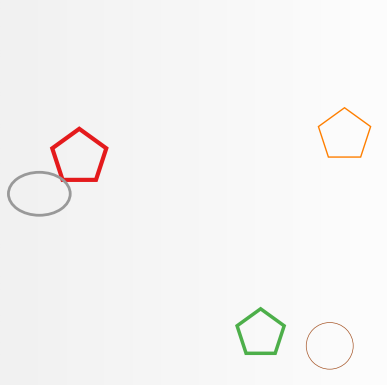[{"shape": "pentagon", "thickness": 3, "radius": 0.37, "center": [0.205, 0.592]}, {"shape": "pentagon", "thickness": 2.5, "radius": 0.32, "center": [0.673, 0.134]}, {"shape": "pentagon", "thickness": 1, "radius": 0.35, "center": [0.889, 0.649]}, {"shape": "circle", "thickness": 0.5, "radius": 0.3, "center": [0.851, 0.102]}, {"shape": "oval", "thickness": 2, "radius": 0.4, "center": [0.101, 0.497]}]